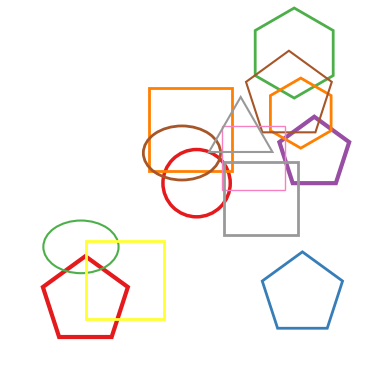[{"shape": "pentagon", "thickness": 3, "radius": 0.58, "center": [0.222, 0.219]}, {"shape": "circle", "thickness": 2.5, "radius": 0.44, "center": [0.511, 0.524]}, {"shape": "pentagon", "thickness": 2, "radius": 0.55, "center": [0.785, 0.236]}, {"shape": "hexagon", "thickness": 2, "radius": 0.58, "center": [0.764, 0.862]}, {"shape": "oval", "thickness": 1.5, "radius": 0.49, "center": [0.21, 0.359]}, {"shape": "pentagon", "thickness": 3, "radius": 0.48, "center": [0.816, 0.601]}, {"shape": "square", "thickness": 2, "radius": 0.54, "center": [0.494, 0.664]}, {"shape": "hexagon", "thickness": 2, "radius": 0.46, "center": [0.781, 0.706]}, {"shape": "square", "thickness": 2, "radius": 0.51, "center": [0.325, 0.273]}, {"shape": "pentagon", "thickness": 1.5, "radius": 0.59, "center": [0.75, 0.751]}, {"shape": "oval", "thickness": 2, "radius": 0.5, "center": [0.473, 0.603]}, {"shape": "square", "thickness": 1, "radius": 0.41, "center": [0.658, 0.59]}, {"shape": "square", "thickness": 2, "radius": 0.48, "center": [0.677, 0.484]}, {"shape": "triangle", "thickness": 1.5, "radius": 0.48, "center": [0.625, 0.653]}]